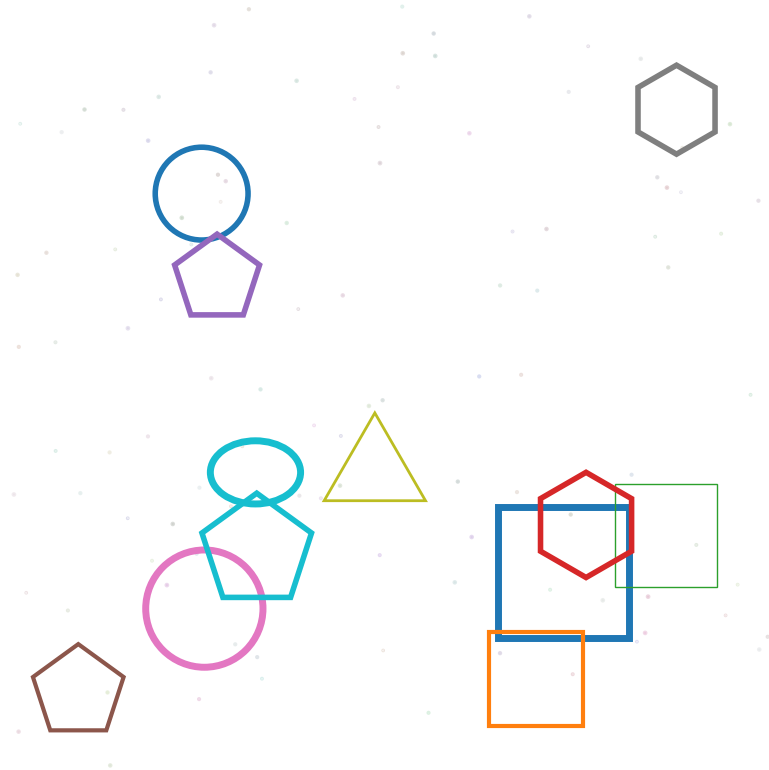[{"shape": "square", "thickness": 2.5, "radius": 0.43, "center": [0.732, 0.256]}, {"shape": "circle", "thickness": 2, "radius": 0.3, "center": [0.262, 0.749]}, {"shape": "square", "thickness": 1.5, "radius": 0.3, "center": [0.696, 0.118]}, {"shape": "square", "thickness": 0.5, "radius": 0.33, "center": [0.865, 0.304]}, {"shape": "hexagon", "thickness": 2, "radius": 0.34, "center": [0.761, 0.318]}, {"shape": "pentagon", "thickness": 2, "radius": 0.29, "center": [0.282, 0.638]}, {"shape": "pentagon", "thickness": 1.5, "radius": 0.31, "center": [0.102, 0.102]}, {"shape": "circle", "thickness": 2.5, "radius": 0.38, "center": [0.265, 0.21]}, {"shape": "hexagon", "thickness": 2, "radius": 0.29, "center": [0.879, 0.858]}, {"shape": "triangle", "thickness": 1, "radius": 0.38, "center": [0.487, 0.388]}, {"shape": "pentagon", "thickness": 2, "radius": 0.37, "center": [0.333, 0.285]}, {"shape": "oval", "thickness": 2.5, "radius": 0.29, "center": [0.332, 0.387]}]